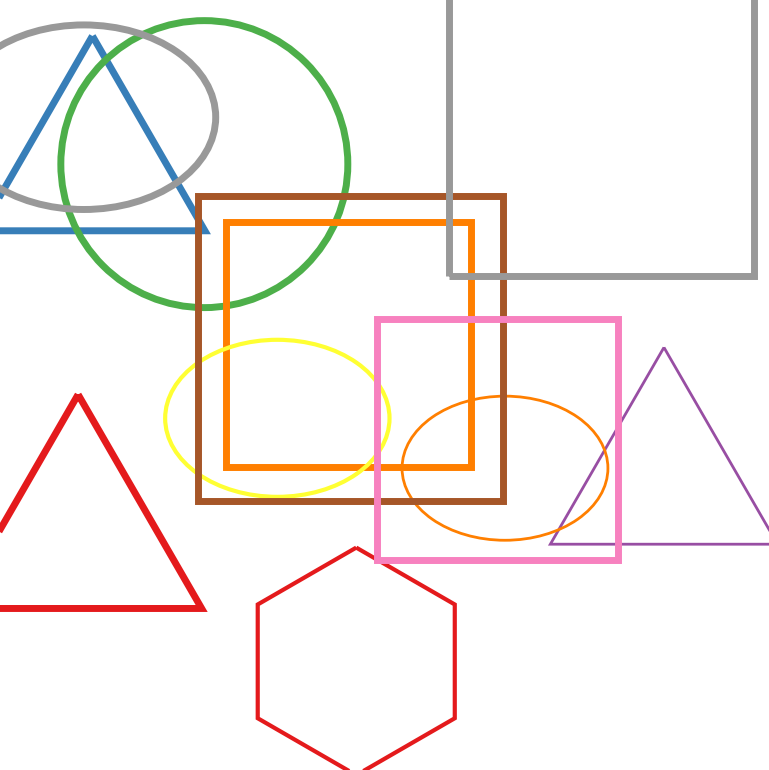[{"shape": "triangle", "thickness": 2.5, "radius": 0.93, "center": [0.101, 0.302]}, {"shape": "hexagon", "thickness": 1.5, "radius": 0.74, "center": [0.463, 0.141]}, {"shape": "triangle", "thickness": 2.5, "radius": 0.84, "center": [0.12, 0.785]}, {"shape": "circle", "thickness": 2.5, "radius": 0.93, "center": [0.265, 0.787]}, {"shape": "triangle", "thickness": 1, "radius": 0.85, "center": [0.862, 0.378]}, {"shape": "square", "thickness": 2.5, "radius": 0.8, "center": [0.453, 0.553]}, {"shape": "oval", "thickness": 1, "radius": 0.67, "center": [0.656, 0.392]}, {"shape": "oval", "thickness": 1.5, "radius": 0.73, "center": [0.36, 0.457]}, {"shape": "square", "thickness": 2.5, "radius": 0.99, "center": [0.455, 0.548]}, {"shape": "square", "thickness": 2.5, "radius": 0.78, "center": [0.646, 0.429]}, {"shape": "square", "thickness": 2.5, "radius": 0.99, "center": [0.781, 0.839]}, {"shape": "oval", "thickness": 2.5, "radius": 0.86, "center": [0.109, 0.848]}]